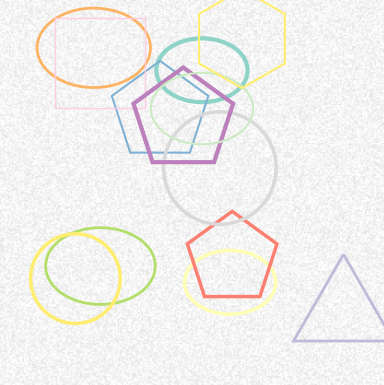[{"shape": "oval", "thickness": 3, "radius": 0.59, "center": [0.525, 0.818]}, {"shape": "oval", "thickness": 2.5, "radius": 0.59, "center": [0.598, 0.267]}, {"shape": "triangle", "thickness": 2, "radius": 0.75, "center": [0.892, 0.189]}, {"shape": "pentagon", "thickness": 2.5, "radius": 0.61, "center": [0.603, 0.329]}, {"shape": "pentagon", "thickness": 1.5, "radius": 0.66, "center": [0.416, 0.71]}, {"shape": "oval", "thickness": 2, "radius": 0.74, "center": [0.244, 0.876]}, {"shape": "oval", "thickness": 2, "radius": 0.71, "center": [0.261, 0.309]}, {"shape": "square", "thickness": 1, "radius": 0.59, "center": [0.26, 0.837]}, {"shape": "circle", "thickness": 2.5, "radius": 0.73, "center": [0.571, 0.564]}, {"shape": "pentagon", "thickness": 3, "radius": 0.68, "center": [0.476, 0.689]}, {"shape": "oval", "thickness": 1.5, "radius": 0.66, "center": [0.525, 0.718]}, {"shape": "hexagon", "thickness": 1.5, "radius": 0.64, "center": [0.628, 0.9]}, {"shape": "circle", "thickness": 2.5, "radius": 0.58, "center": [0.196, 0.276]}]